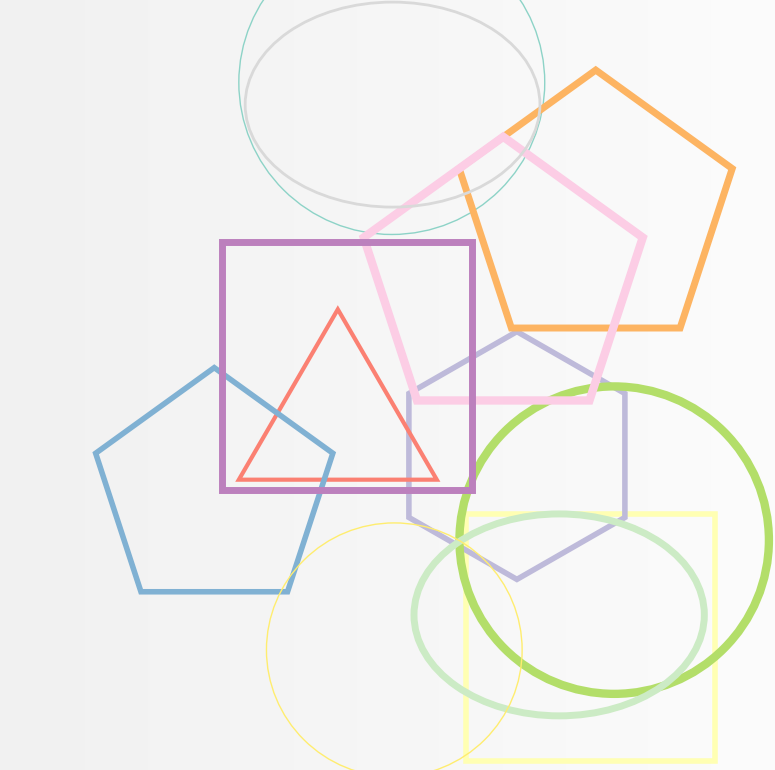[{"shape": "circle", "thickness": 0.5, "radius": 0.99, "center": [0.506, 0.893]}, {"shape": "square", "thickness": 2, "radius": 0.8, "center": [0.762, 0.172]}, {"shape": "hexagon", "thickness": 2, "radius": 0.8, "center": [0.667, 0.408]}, {"shape": "triangle", "thickness": 1.5, "radius": 0.74, "center": [0.436, 0.451]}, {"shape": "pentagon", "thickness": 2, "radius": 0.8, "center": [0.276, 0.362]}, {"shape": "pentagon", "thickness": 2.5, "radius": 0.93, "center": [0.769, 0.724]}, {"shape": "circle", "thickness": 3, "radius": 1.0, "center": [0.792, 0.299]}, {"shape": "pentagon", "thickness": 3, "radius": 0.95, "center": [0.649, 0.633]}, {"shape": "oval", "thickness": 1, "radius": 0.95, "center": [0.507, 0.864]}, {"shape": "square", "thickness": 2.5, "radius": 0.81, "center": [0.448, 0.524]}, {"shape": "oval", "thickness": 2.5, "radius": 0.94, "center": [0.722, 0.201]}, {"shape": "circle", "thickness": 0.5, "radius": 0.82, "center": [0.509, 0.156]}]